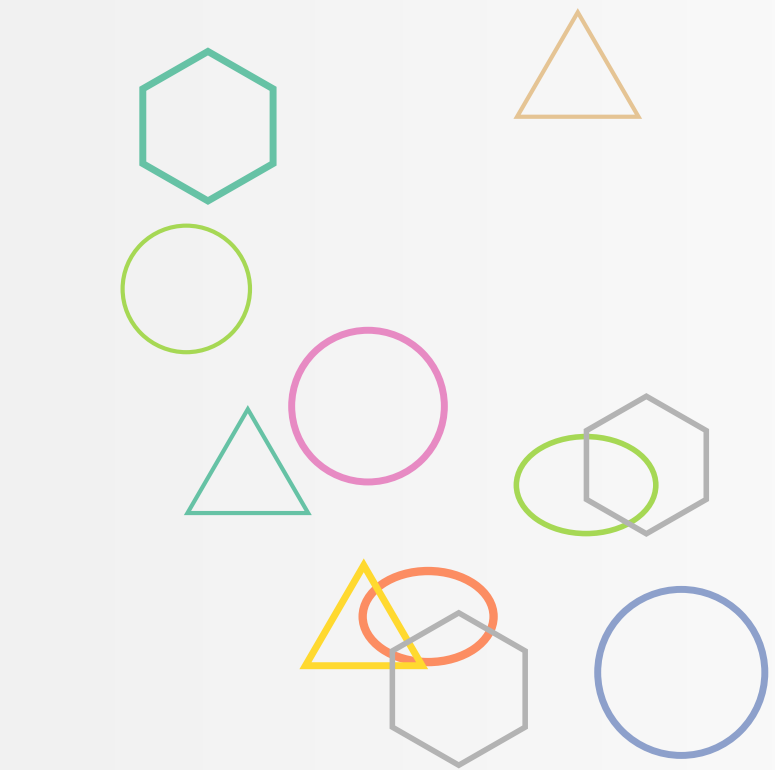[{"shape": "triangle", "thickness": 1.5, "radius": 0.45, "center": [0.32, 0.379]}, {"shape": "hexagon", "thickness": 2.5, "radius": 0.49, "center": [0.268, 0.836]}, {"shape": "oval", "thickness": 3, "radius": 0.42, "center": [0.552, 0.199]}, {"shape": "circle", "thickness": 2.5, "radius": 0.54, "center": [0.879, 0.127]}, {"shape": "circle", "thickness": 2.5, "radius": 0.49, "center": [0.475, 0.473]}, {"shape": "oval", "thickness": 2, "radius": 0.45, "center": [0.756, 0.37]}, {"shape": "circle", "thickness": 1.5, "radius": 0.41, "center": [0.24, 0.625]}, {"shape": "triangle", "thickness": 2.5, "radius": 0.43, "center": [0.469, 0.179]}, {"shape": "triangle", "thickness": 1.5, "radius": 0.45, "center": [0.746, 0.894]}, {"shape": "hexagon", "thickness": 2, "radius": 0.49, "center": [0.592, 0.105]}, {"shape": "hexagon", "thickness": 2, "radius": 0.45, "center": [0.834, 0.396]}]